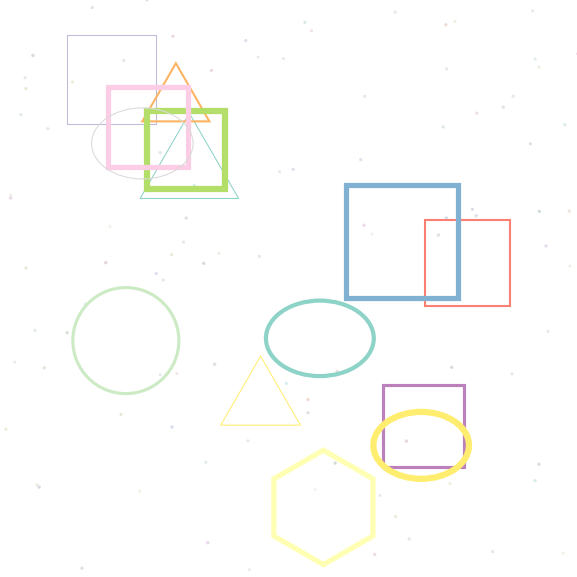[{"shape": "oval", "thickness": 2, "radius": 0.47, "center": [0.554, 0.413]}, {"shape": "triangle", "thickness": 0.5, "radius": 0.49, "center": [0.328, 0.705]}, {"shape": "hexagon", "thickness": 2.5, "radius": 0.5, "center": [0.56, 0.121]}, {"shape": "square", "thickness": 0.5, "radius": 0.38, "center": [0.193, 0.862]}, {"shape": "square", "thickness": 1, "radius": 0.37, "center": [0.809, 0.544]}, {"shape": "square", "thickness": 2.5, "radius": 0.49, "center": [0.696, 0.581]}, {"shape": "triangle", "thickness": 1, "radius": 0.34, "center": [0.305, 0.823]}, {"shape": "square", "thickness": 3, "radius": 0.33, "center": [0.322, 0.739]}, {"shape": "square", "thickness": 2.5, "radius": 0.34, "center": [0.257, 0.78]}, {"shape": "oval", "thickness": 0.5, "radius": 0.44, "center": [0.246, 0.751]}, {"shape": "square", "thickness": 1.5, "radius": 0.35, "center": [0.734, 0.262]}, {"shape": "circle", "thickness": 1.5, "radius": 0.46, "center": [0.218, 0.409]}, {"shape": "triangle", "thickness": 0.5, "radius": 0.4, "center": [0.451, 0.303]}, {"shape": "oval", "thickness": 3, "radius": 0.41, "center": [0.729, 0.228]}]